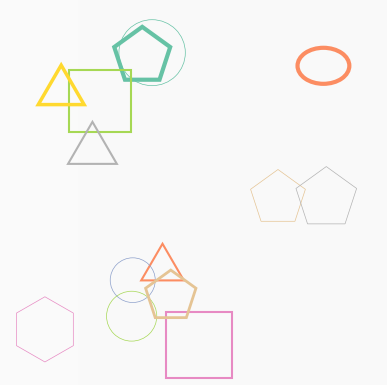[{"shape": "circle", "thickness": 0.5, "radius": 0.43, "center": [0.393, 0.863]}, {"shape": "pentagon", "thickness": 3, "radius": 0.38, "center": [0.367, 0.854]}, {"shape": "oval", "thickness": 3, "radius": 0.33, "center": [0.835, 0.829]}, {"shape": "triangle", "thickness": 1.5, "radius": 0.32, "center": [0.419, 0.303]}, {"shape": "circle", "thickness": 0.5, "radius": 0.29, "center": [0.343, 0.272]}, {"shape": "hexagon", "thickness": 0.5, "radius": 0.42, "center": [0.116, 0.145]}, {"shape": "square", "thickness": 1.5, "radius": 0.43, "center": [0.513, 0.103]}, {"shape": "circle", "thickness": 0.5, "radius": 0.32, "center": [0.34, 0.179]}, {"shape": "square", "thickness": 1.5, "radius": 0.4, "center": [0.257, 0.738]}, {"shape": "triangle", "thickness": 2.5, "radius": 0.34, "center": [0.158, 0.762]}, {"shape": "pentagon", "thickness": 2, "radius": 0.34, "center": [0.441, 0.23]}, {"shape": "pentagon", "thickness": 0.5, "radius": 0.37, "center": [0.717, 0.485]}, {"shape": "triangle", "thickness": 1.5, "radius": 0.36, "center": [0.239, 0.611]}, {"shape": "pentagon", "thickness": 0.5, "radius": 0.41, "center": [0.842, 0.485]}]